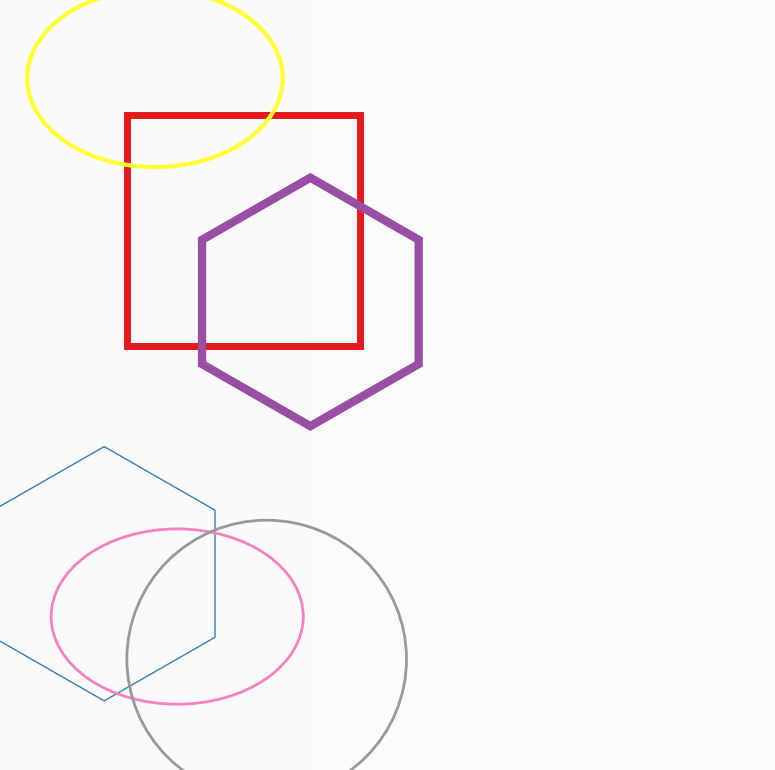[{"shape": "square", "thickness": 2.5, "radius": 0.75, "center": [0.314, 0.701]}, {"shape": "hexagon", "thickness": 0.5, "radius": 0.83, "center": [0.134, 0.255]}, {"shape": "hexagon", "thickness": 3, "radius": 0.81, "center": [0.4, 0.608]}, {"shape": "oval", "thickness": 1.5, "radius": 0.82, "center": [0.2, 0.898]}, {"shape": "oval", "thickness": 1, "radius": 0.81, "center": [0.229, 0.199]}, {"shape": "circle", "thickness": 1, "radius": 0.9, "center": [0.344, 0.144]}]